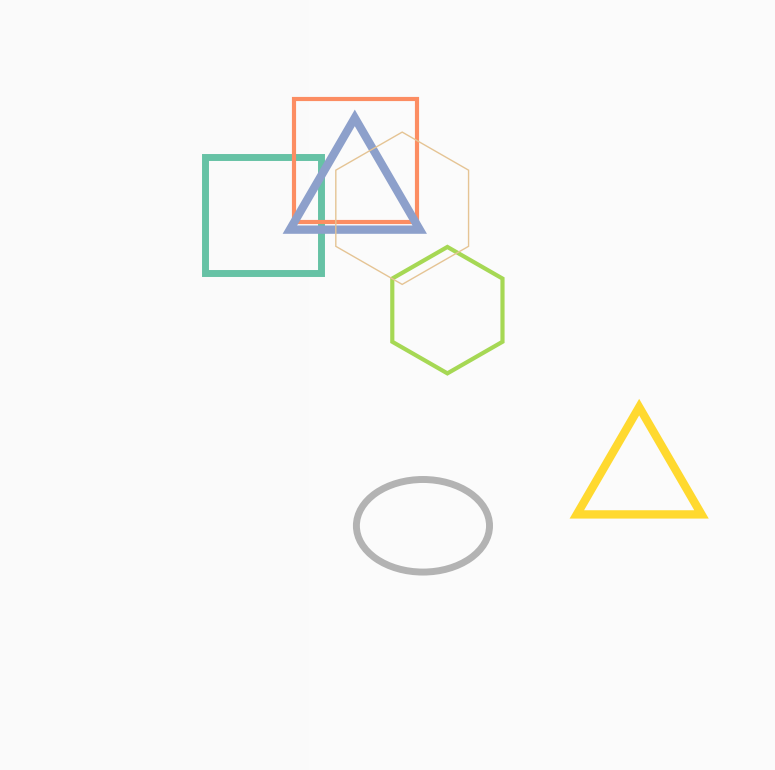[{"shape": "square", "thickness": 2.5, "radius": 0.37, "center": [0.34, 0.721]}, {"shape": "square", "thickness": 1.5, "radius": 0.4, "center": [0.458, 0.792]}, {"shape": "triangle", "thickness": 3, "radius": 0.48, "center": [0.458, 0.75]}, {"shape": "hexagon", "thickness": 1.5, "radius": 0.41, "center": [0.577, 0.597]}, {"shape": "triangle", "thickness": 3, "radius": 0.46, "center": [0.825, 0.378]}, {"shape": "hexagon", "thickness": 0.5, "radius": 0.49, "center": [0.519, 0.73]}, {"shape": "oval", "thickness": 2.5, "radius": 0.43, "center": [0.546, 0.317]}]